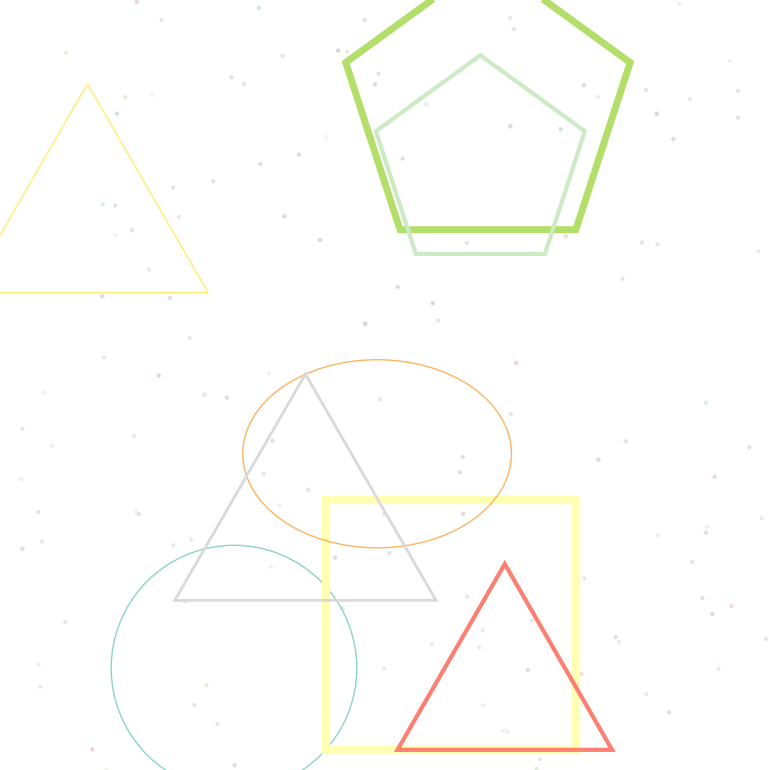[{"shape": "circle", "thickness": 0.5, "radius": 0.8, "center": [0.304, 0.132]}, {"shape": "square", "thickness": 3, "radius": 0.81, "center": [0.586, 0.188]}, {"shape": "triangle", "thickness": 1.5, "radius": 0.8, "center": [0.656, 0.107]}, {"shape": "oval", "thickness": 0.5, "radius": 0.87, "center": [0.49, 0.411]}, {"shape": "pentagon", "thickness": 2.5, "radius": 0.97, "center": [0.634, 0.859]}, {"shape": "triangle", "thickness": 1, "radius": 0.98, "center": [0.397, 0.318]}, {"shape": "pentagon", "thickness": 1.5, "radius": 0.71, "center": [0.624, 0.786]}, {"shape": "triangle", "thickness": 0.5, "radius": 0.9, "center": [0.114, 0.71]}]